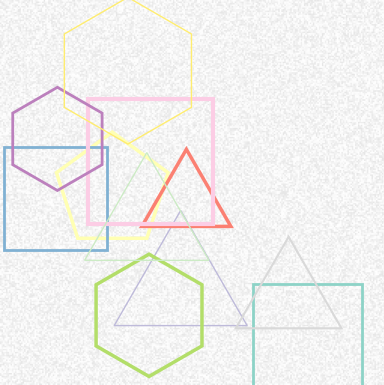[{"shape": "square", "thickness": 2, "radius": 0.7, "center": [0.799, 0.12]}, {"shape": "pentagon", "thickness": 2.5, "radius": 0.76, "center": [0.292, 0.504]}, {"shape": "triangle", "thickness": 1, "radius": 1.0, "center": [0.469, 0.254]}, {"shape": "triangle", "thickness": 2.5, "radius": 0.67, "center": [0.484, 0.479]}, {"shape": "square", "thickness": 2, "radius": 0.67, "center": [0.145, 0.485]}, {"shape": "hexagon", "thickness": 2.5, "radius": 0.79, "center": [0.387, 0.181]}, {"shape": "square", "thickness": 3, "radius": 0.81, "center": [0.391, 0.581]}, {"shape": "triangle", "thickness": 1.5, "radius": 0.79, "center": [0.75, 0.227]}, {"shape": "hexagon", "thickness": 2, "radius": 0.67, "center": [0.149, 0.639]}, {"shape": "triangle", "thickness": 1, "radius": 0.93, "center": [0.381, 0.417]}, {"shape": "hexagon", "thickness": 1, "radius": 0.95, "center": [0.332, 0.816]}]